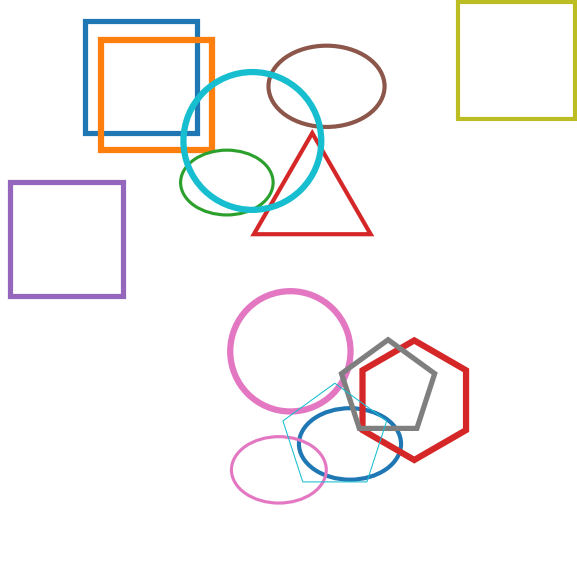[{"shape": "oval", "thickness": 2, "radius": 0.44, "center": [0.606, 0.23]}, {"shape": "square", "thickness": 2.5, "radius": 0.49, "center": [0.244, 0.866]}, {"shape": "square", "thickness": 3, "radius": 0.48, "center": [0.27, 0.835]}, {"shape": "oval", "thickness": 1.5, "radius": 0.4, "center": [0.393, 0.683]}, {"shape": "triangle", "thickness": 2, "radius": 0.58, "center": [0.541, 0.652]}, {"shape": "hexagon", "thickness": 3, "radius": 0.52, "center": [0.717, 0.306]}, {"shape": "square", "thickness": 2.5, "radius": 0.49, "center": [0.116, 0.585]}, {"shape": "oval", "thickness": 2, "radius": 0.5, "center": [0.565, 0.85]}, {"shape": "circle", "thickness": 3, "radius": 0.52, "center": [0.503, 0.391]}, {"shape": "oval", "thickness": 1.5, "radius": 0.41, "center": [0.483, 0.186]}, {"shape": "pentagon", "thickness": 2.5, "radius": 0.42, "center": [0.672, 0.326]}, {"shape": "square", "thickness": 2, "radius": 0.5, "center": [0.895, 0.894]}, {"shape": "pentagon", "thickness": 0.5, "radius": 0.47, "center": [0.58, 0.241]}, {"shape": "circle", "thickness": 3, "radius": 0.6, "center": [0.437, 0.755]}]